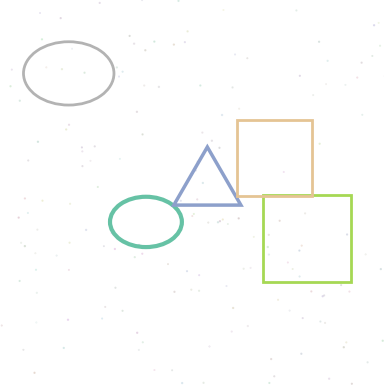[{"shape": "oval", "thickness": 3, "radius": 0.47, "center": [0.379, 0.424]}, {"shape": "triangle", "thickness": 2.5, "radius": 0.5, "center": [0.539, 0.518]}, {"shape": "square", "thickness": 2, "radius": 0.57, "center": [0.798, 0.38]}, {"shape": "square", "thickness": 2, "radius": 0.49, "center": [0.712, 0.589]}, {"shape": "oval", "thickness": 2, "radius": 0.59, "center": [0.179, 0.809]}]